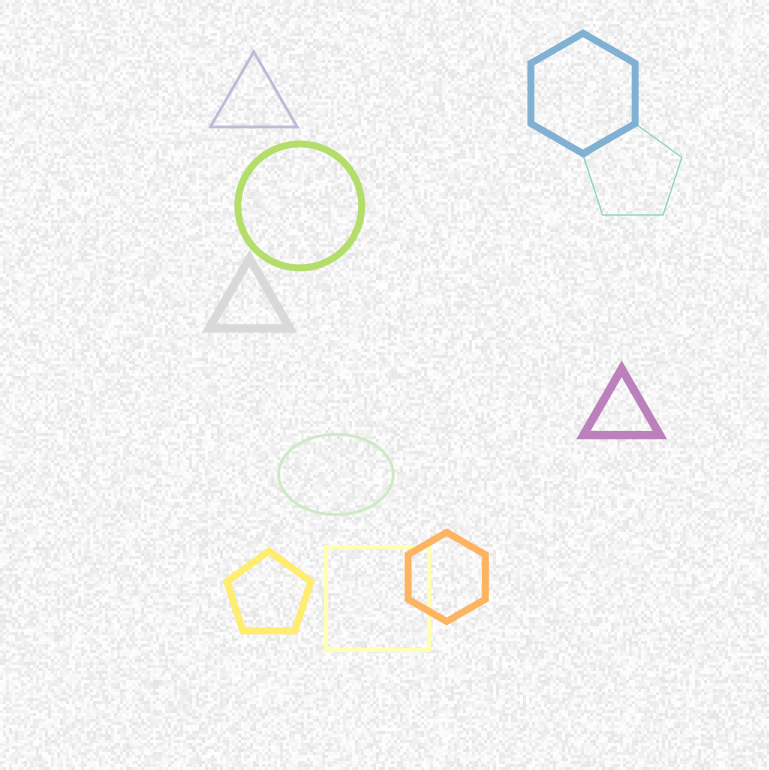[{"shape": "pentagon", "thickness": 0.5, "radius": 0.33, "center": [0.822, 0.775]}, {"shape": "square", "thickness": 1.5, "radius": 0.33, "center": [0.49, 0.223]}, {"shape": "triangle", "thickness": 1, "radius": 0.33, "center": [0.33, 0.868]}, {"shape": "hexagon", "thickness": 2.5, "radius": 0.39, "center": [0.757, 0.879]}, {"shape": "hexagon", "thickness": 2.5, "radius": 0.29, "center": [0.58, 0.251]}, {"shape": "circle", "thickness": 2.5, "radius": 0.4, "center": [0.389, 0.733]}, {"shape": "triangle", "thickness": 3, "radius": 0.3, "center": [0.324, 0.604]}, {"shape": "triangle", "thickness": 3, "radius": 0.29, "center": [0.807, 0.464]}, {"shape": "oval", "thickness": 1, "radius": 0.37, "center": [0.436, 0.384]}, {"shape": "pentagon", "thickness": 2.5, "radius": 0.29, "center": [0.349, 0.227]}]